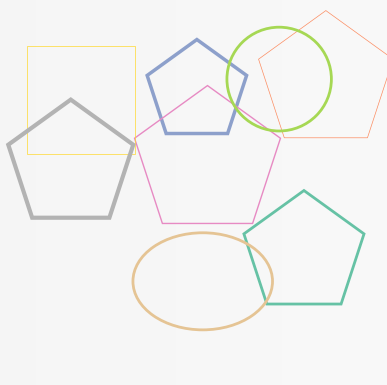[{"shape": "pentagon", "thickness": 2, "radius": 0.81, "center": [0.784, 0.342]}, {"shape": "pentagon", "thickness": 0.5, "radius": 0.91, "center": [0.841, 0.79]}, {"shape": "pentagon", "thickness": 2.5, "radius": 0.67, "center": [0.508, 0.762]}, {"shape": "pentagon", "thickness": 1, "radius": 0.99, "center": [0.535, 0.58]}, {"shape": "circle", "thickness": 2, "radius": 0.67, "center": [0.72, 0.795]}, {"shape": "square", "thickness": 0.5, "radius": 0.7, "center": [0.209, 0.741]}, {"shape": "oval", "thickness": 2, "radius": 0.9, "center": [0.523, 0.269]}, {"shape": "pentagon", "thickness": 3, "radius": 0.85, "center": [0.183, 0.572]}]